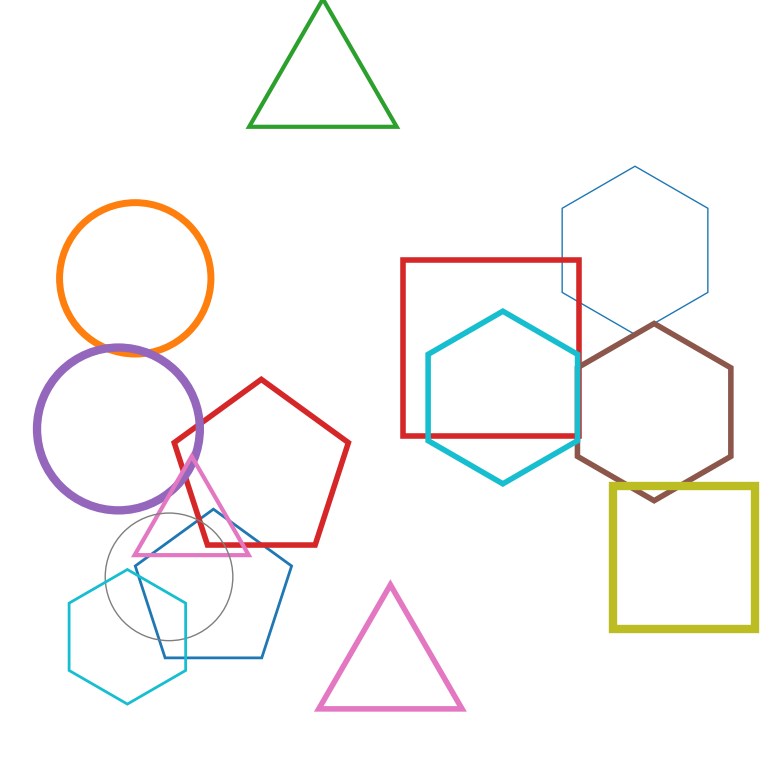[{"shape": "hexagon", "thickness": 0.5, "radius": 0.55, "center": [0.825, 0.675]}, {"shape": "pentagon", "thickness": 1, "radius": 0.53, "center": [0.277, 0.232]}, {"shape": "circle", "thickness": 2.5, "radius": 0.49, "center": [0.176, 0.639]}, {"shape": "triangle", "thickness": 1.5, "radius": 0.55, "center": [0.419, 0.891]}, {"shape": "pentagon", "thickness": 2, "radius": 0.59, "center": [0.339, 0.388]}, {"shape": "square", "thickness": 2, "radius": 0.57, "center": [0.638, 0.548]}, {"shape": "circle", "thickness": 3, "radius": 0.53, "center": [0.154, 0.443]}, {"shape": "hexagon", "thickness": 2, "radius": 0.58, "center": [0.85, 0.465]}, {"shape": "triangle", "thickness": 1.5, "radius": 0.43, "center": [0.249, 0.322]}, {"shape": "triangle", "thickness": 2, "radius": 0.54, "center": [0.507, 0.133]}, {"shape": "circle", "thickness": 0.5, "radius": 0.41, "center": [0.22, 0.251]}, {"shape": "square", "thickness": 3, "radius": 0.46, "center": [0.888, 0.276]}, {"shape": "hexagon", "thickness": 2, "radius": 0.56, "center": [0.653, 0.484]}, {"shape": "hexagon", "thickness": 1, "radius": 0.44, "center": [0.165, 0.173]}]